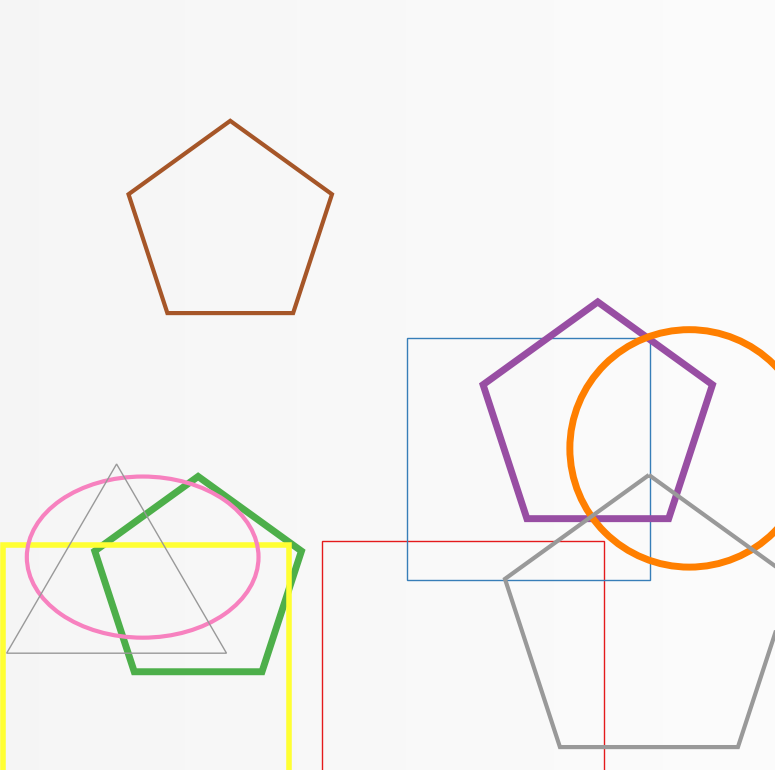[{"shape": "square", "thickness": 0.5, "radius": 0.91, "center": [0.598, 0.115]}, {"shape": "square", "thickness": 0.5, "radius": 0.79, "center": [0.682, 0.404]}, {"shape": "pentagon", "thickness": 2.5, "radius": 0.7, "center": [0.256, 0.241]}, {"shape": "pentagon", "thickness": 2.5, "radius": 0.78, "center": [0.771, 0.452]}, {"shape": "circle", "thickness": 2.5, "radius": 0.77, "center": [0.889, 0.418]}, {"shape": "square", "thickness": 2, "radius": 0.92, "center": [0.189, 0.108]}, {"shape": "pentagon", "thickness": 1.5, "radius": 0.69, "center": [0.297, 0.705]}, {"shape": "oval", "thickness": 1.5, "radius": 0.75, "center": [0.184, 0.276]}, {"shape": "pentagon", "thickness": 1.5, "radius": 0.98, "center": [0.837, 0.188]}, {"shape": "triangle", "thickness": 0.5, "radius": 0.82, "center": [0.15, 0.234]}]